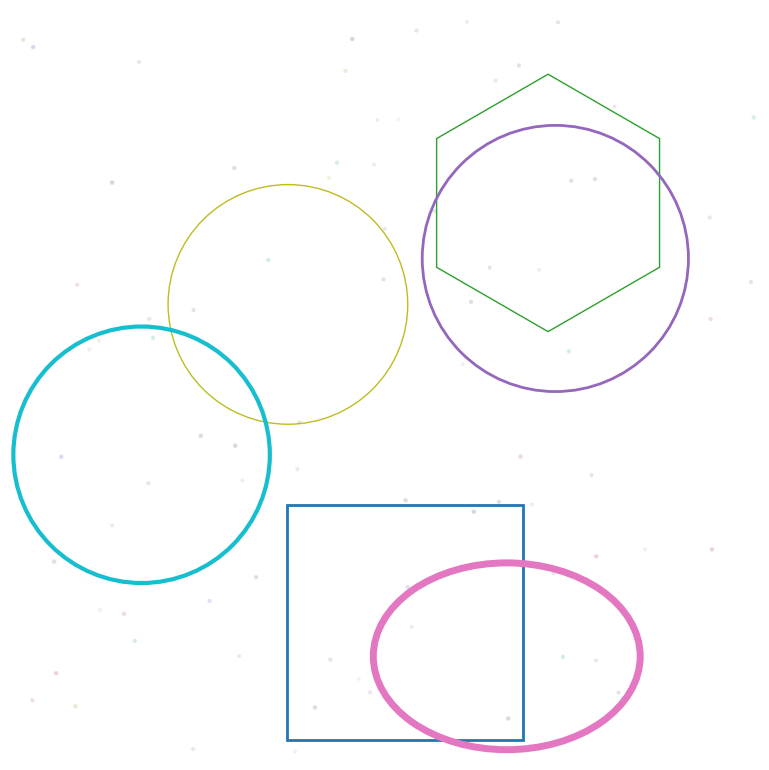[{"shape": "square", "thickness": 1, "radius": 0.77, "center": [0.526, 0.192]}, {"shape": "hexagon", "thickness": 0.5, "radius": 0.84, "center": [0.712, 0.736]}, {"shape": "circle", "thickness": 1, "radius": 0.86, "center": [0.721, 0.664]}, {"shape": "oval", "thickness": 2.5, "radius": 0.87, "center": [0.658, 0.148]}, {"shape": "circle", "thickness": 0.5, "radius": 0.78, "center": [0.374, 0.605]}, {"shape": "circle", "thickness": 1.5, "radius": 0.83, "center": [0.184, 0.409]}]